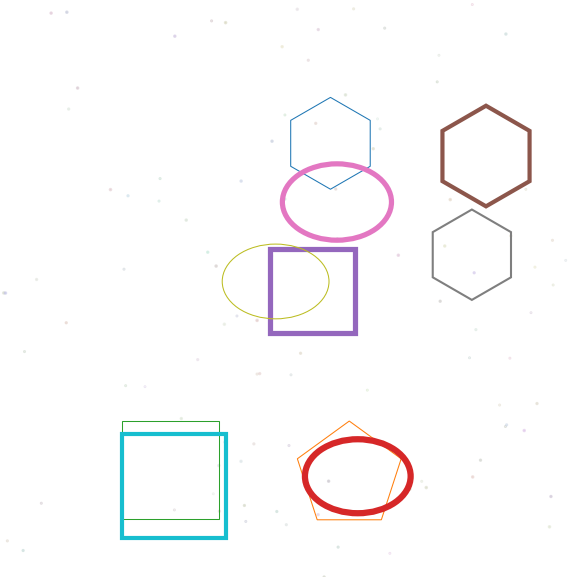[{"shape": "hexagon", "thickness": 0.5, "radius": 0.4, "center": [0.572, 0.751]}, {"shape": "pentagon", "thickness": 0.5, "radius": 0.47, "center": [0.605, 0.176]}, {"shape": "square", "thickness": 0.5, "radius": 0.42, "center": [0.295, 0.186]}, {"shape": "oval", "thickness": 3, "radius": 0.46, "center": [0.62, 0.174]}, {"shape": "square", "thickness": 2.5, "radius": 0.37, "center": [0.541, 0.495]}, {"shape": "hexagon", "thickness": 2, "radius": 0.44, "center": [0.842, 0.729]}, {"shape": "oval", "thickness": 2.5, "radius": 0.47, "center": [0.583, 0.649]}, {"shape": "hexagon", "thickness": 1, "radius": 0.39, "center": [0.817, 0.558]}, {"shape": "oval", "thickness": 0.5, "radius": 0.46, "center": [0.477, 0.512]}, {"shape": "square", "thickness": 2, "radius": 0.45, "center": [0.301, 0.158]}]